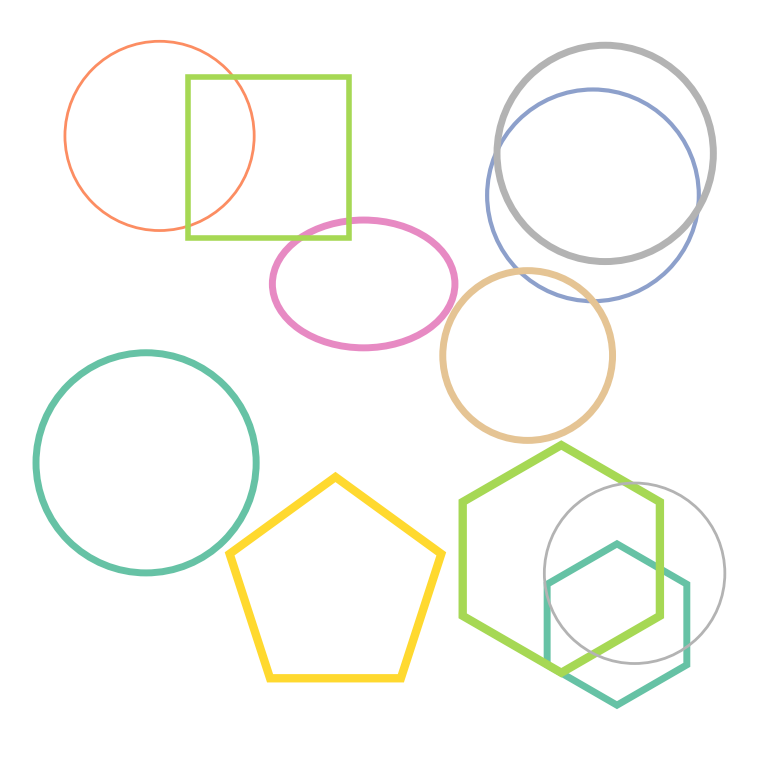[{"shape": "circle", "thickness": 2.5, "radius": 0.71, "center": [0.19, 0.399]}, {"shape": "hexagon", "thickness": 2.5, "radius": 0.52, "center": [0.801, 0.189]}, {"shape": "circle", "thickness": 1, "radius": 0.61, "center": [0.207, 0.823]}, {"shape": "circle", "thickness": 1.5, "radius": 0.69, "center": [0.77, 0.746]}, {"shape": "oval", "thickness": 2.5, "radius": 0.59, "center": [0.472, 0.631]}, {"shape": "square", "thickness": 2, "radius": 0.52, "center": [0.349, 0.796]}, {"shape": "hexagon", "thickness": 3, "radius": 0.74, "center": [0.729, 0.274]}, {"shape": "pentagon", "thickness": 3, "radius": 0.72, "center": [0.436, 0.236]}, {"shape": "circle", "thickness": 2.5, "radius": 0.55, "center": [0.685, 0.538]}, {"shape": "circle", "thickness": 2.5, "radius": 0.7, "center": [0.786, 0.801]}, {"shape": "circle", "thickness": 1, "radius": 0.59, "center": [0.824, 0.256]}]